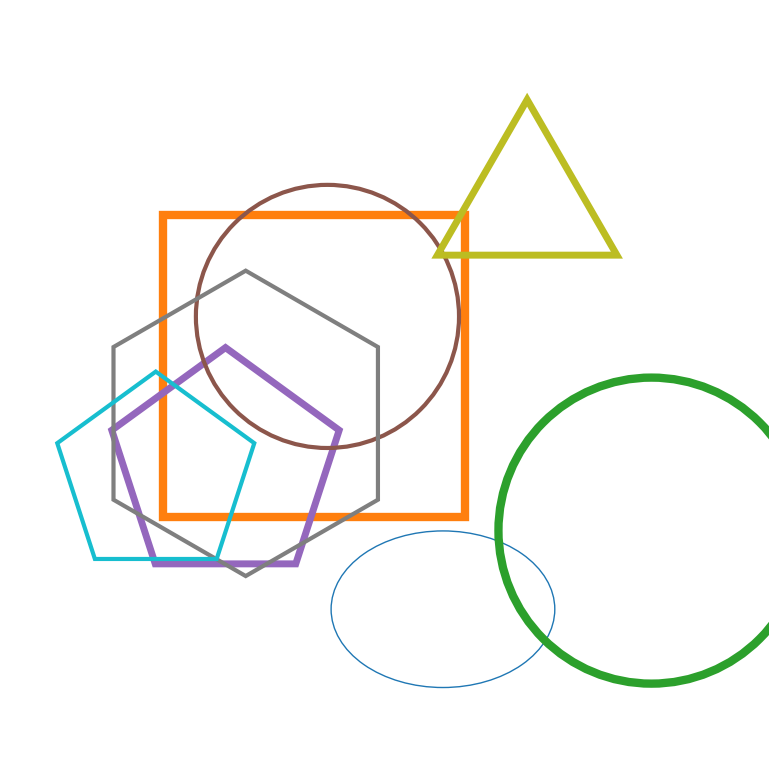[{"shape": "oval", "thickness": 0.5, "radius": 0.73, "center": [0.575, 0.209]}, {"shape": "square", "thickness": 3, "radius": 0.98, "center": [0.408, 0.525]}, {"shape": "circle", "thickness": 3, "radius": 0.99, "center": [0.846, 0.311]}, {"shape": "pentagon", "thickness": 2.5, "radius": 0.78, "center": [0.293, 0.393]}, {"shape": "circle", "thickness": 1.5, "radius": 0.85, "center": [0.425, 0.589]}, {"shape": "hexagon", "thickness": 1.5, "radius": 0.99, "center": [0.319, 0.45]}, {"shape": "triangle", "thickness": 2.5, "radius": 0.67, "center": [0.685, 0.736]}, {"shape": "pentagon", "thickness": 1.5, "radius": 0.67, "center": [0.202, 0.383]}]